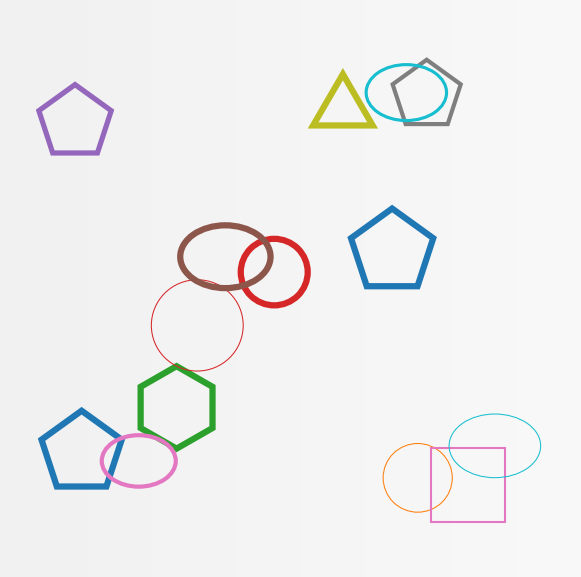[{"shape": "pentagon", "thickness": 3, "radius": 0.37, "center": [0.675, 0.564]}, {"shape": "pentagon", "thickness": 3, "radius": 0.36, "center": [0.14, 0.215]}, {"shape": "circle", "thickness": 0.5, "radius": 0.3, "center": [0.719, 0.172]}, {"shape": "hexagon", "thickness": 3, "radius": 0.36, "center": [0.304, 0.294]}, {"shape": "circle", "thickness": 3, "radius": 0.29, "center": [0.472, 0.528]}, {"shape": "circle", "thickness": 0.5, "radius": 0.4, "center": [0.339, 0.436]}, {"shape": "pentagon", "thickness": 2.5, "radius": 0.33, "center": [0.129, 0.787]}, {"shape": "oval", "thickness": 3, "radius": 0.39, "center": [0.388, 0.555]}, {"shape": "oval", "thickness": 2, "radius": 0.32, "center": [0.239, 0.201]}, {"shape": "square", "thickness": 1, "radius": 0.32, "center": [0.805, 0.159]}, {"shape": "pentagon", "thickness": 2, "radius": 0.31, "center": [0.734, 0.834]}, {"shape": "triangle", "thickness": 3, "radius": 0.3, "center": [0.59, 0.811]}, {"shape": "oval", "thickness": 1.5, "radius": 0.35, "center": [0.699, 0.839]}, {"shape": "oval", "thickness": 0.5, "radius": 0.39, "center": [0.851, 0.227]}]